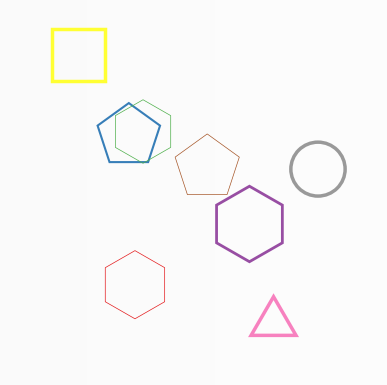[{"shape": "hexagon", "thickness": 0.5, "radius": 0.44, "center": [0.348, 0.26]}, {"shape": "pentagon", "thickness": 1.5, "radius": 0.42, "center": [0.332, 0.648]}, {"shape": "hexagon", "thickness": 0.5, "radius": 0.41, "center": [0.369, 0.658]}, {"shape": "hexagon", "thickness": 2, "radius": 0.49, "center": [0.644, 0.418]}, {"shape": "square", "thickness": 2.5, "radius": 0.34, "center": [0.203, 0.858]}, {"shape": "pentagon", "thickness": 0.5, "radius": 0.44, "center": [0.535, 0.565]}, {"shape": "triangle", "thickness": 2.5, "radius": 0.33, "center": [0.706, 0.162]}, {"shape": "circle", "thickness": 2.5, "radius": 0.35, "center": [0.821, 0.561]}]